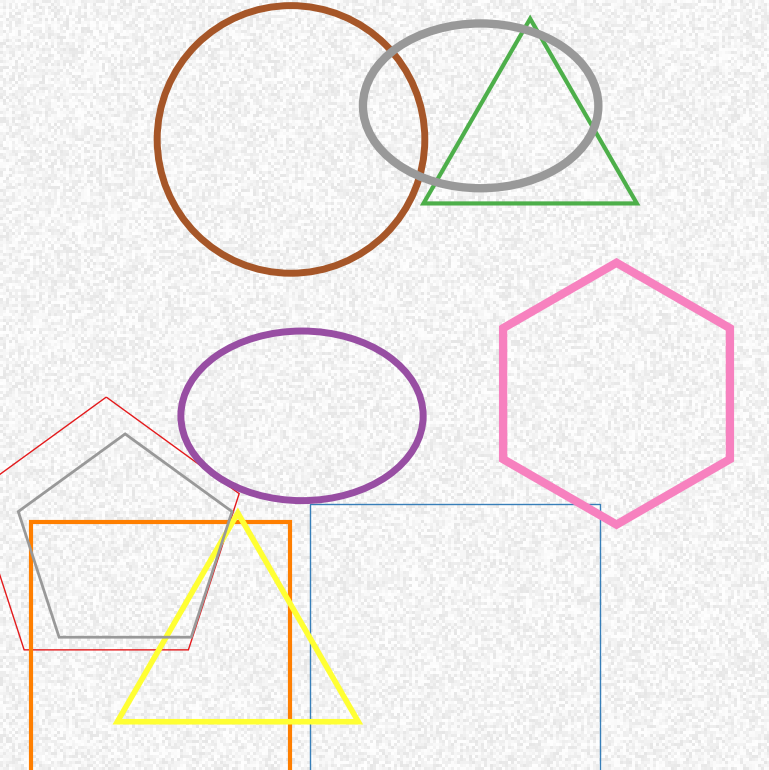[{"shape": "pentagon", "thickness": 0.5, "radius": 0.91, "center": [0.138, 0.303]}, {"shape": "square", "thickness": 0.5, "radius": 0.94, "center": [0.591, 0.157]}, {"shape": "triangle", "thickness": 1.5, "radius": 0.8, "center": [0.689, 0.816]}, {"shape": "oval", "thickness": 2.5, "radius": 0.79, "center": [0.392, 0.46]}, {"shape": "square", "thickness": 1.5, "radius": 0.84, "center": [0.209, 0.155]}, {"shape": "triangle", "thickness": 2, "radius": 0.9, "center": [0.309, 0.153]}, {"shape": "circle", "thickness": 2.5, "radius": 0.87, "center": [0.378, 0.819]}, {"shape": "hexagon", "thickness": 3, "radius": 0.85, "center": [0.801, 0.489]}, {"shape": "pentagon", "thickness": 1, "radius": 0.73, "center": [0.163, 0.291]}, {"shape": "oval", "thickness": 3, "radius": 0.76, "center": [0.624, 0.863]}]